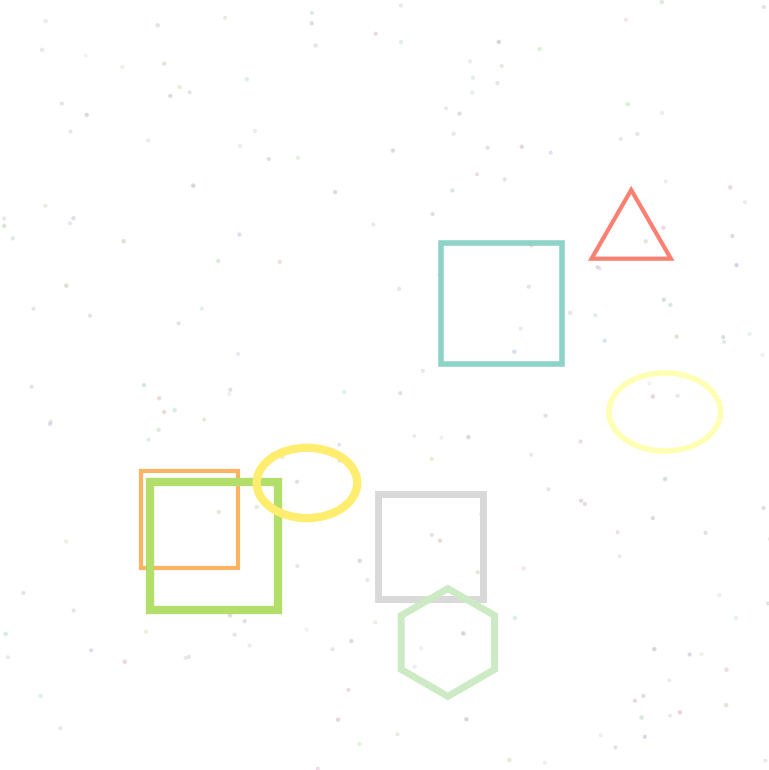[{"shape": "square", "thickness": 2, "radius": 0.39, "center": [0.652, 0.605]}, {"shape": "oval", "thickness": 2, "radius": 0.36, "center": [0.863, 0.465]}, {"shape": "triangle", "thickness": 1.5, "radius": 0.3, "center": [0.82, 0.694]}, {"shape": "square", "thickness": 1.5, "radius": 0.32, "center": [0.246, 0.325]}, {"shape": "square", "thickness": 3, "radius": 0.42, "center": [0.278, 0.291]}, {"shape": "square", "thickness": 2.5, "radius": 0.34, "center": [0.559, 0.29]}, {"shape": "hexagon", "thickness": 2.5, "radius": 0.35, "center": [0.582, 0.166]}, {"shape": "oval", "thickness": 3, "radius": 0.33, "center": [0.399, 0.373]}]